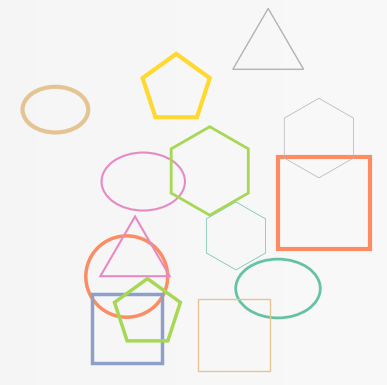[{"shape": "oval", "thickness": 2, "radius": 0.55, "center": [0.717, 0.251]}, {"shape": "hexagon", "thickness": 0.5, "radius": 0.44, "center": [0.609, 0.387]}, {"shape": "square", "thickness": 3, "radius": 0.6, "center": [0.836, 0.473]}, {"shape": "circle", "thickness": 2.5, "radius": 0.53, "center": [0.327, 0.282]}, {"shape": "square", "thickness": 2.5, "radius": 0.45, "center": [0.328, 0.147]}, {"shape": "oval", "thickness": 1.5, "radius": 0.54, "center": [0.37, 0.528]}, {"shape": "triangle", "thickness": 1.5, "radius": 0.52, "center": [0.348, 0.334]}, {"shape": "hexagon", "thickness": 2, "radius": 0.57, "center": [0.541, 0.556]}, {"shape": "pentagon", "thickness": 2.5, "radius": 0.45, "center": [0.381, 0.187]}, {"shape": "pentagon", "thickness": 3, "radius": 0.46, "center": [0.455, 0.769]}, {"shape": "oval", "thickness": 3, "radius": 0.42, "center": [0.143, 0.715]}, {"shape": "square", "thickness": 1, "radius": 0.47, "center": [0.603, 0.13]}, {"shape": "triangle", "thickness": 1, "radius": 0.53, "center": [0.692, 0.873]}, {"shape": "hexagon", "thickness": 0.5, "radius": 0.52, "center": [0.823, 0.641]}]